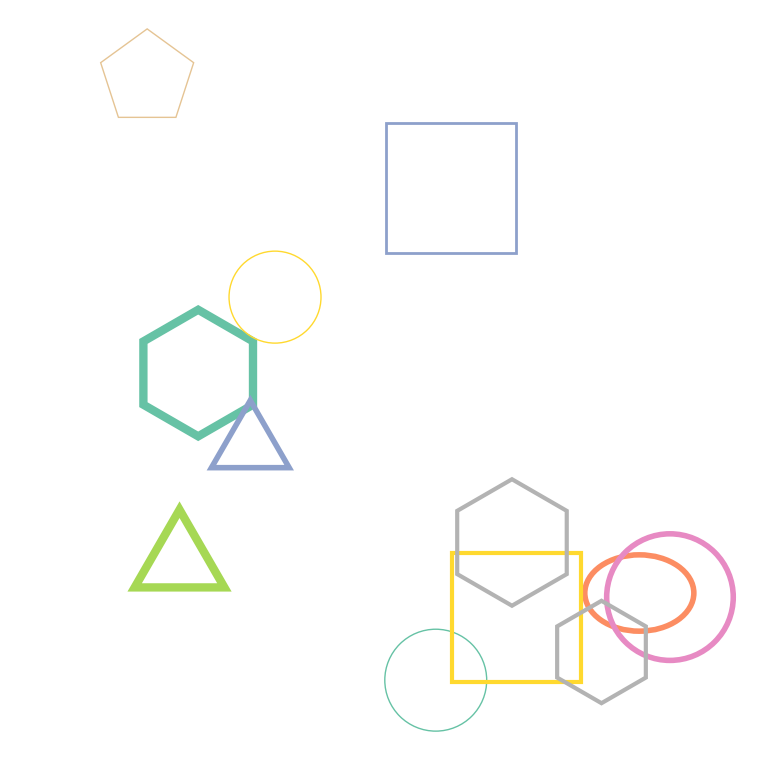[{"shape": "hexagon", "thickness": 3, "radius": 0.41, "center": [0.257, 0.516]}, {"shape": "circle", "thickness": 0.5, "radius": 0.33, "center": [0.566, 0.117]}, {"shape": "oval", "thickness": 2, "radius": 0.35, "center": [0.83, 0.23]}, {"shape": "square", "thickness": 1, "radius": 0.42, "center": [0.586, 0.756]}, {"shape": "triangle", "thickness": 2, "radius": 0.29, "center": [0.325, 0.422]}, {"shape": "circle", "thickness": 2, "radius": 0.41, "center": [0.87, 0.225]}, {"shape": "triangle", "thickness": 3, "radius": 0.34, "center": [0.233, 0.271]}, {"shape": "circle", "thickness": 0.5, "radius": 0.3, "center": [0.357, 0.614]}, {"shape": "square", "thickness": 1.5, "radius": 0.42, "center": [0.671, 0.199]}, {"shape": "pentagon", "thickness": 0.5, "radius": 0.32, "center": [0.191, 0.899]}, {"shape": "hexagon", "thickness": 1.5, "radius": 0.41, "center": [0.665, 0.295]}, {"shape": "hexagon", "thickness": 1.5, "radius": 0.33, "center": [0.781, 0.153]}]